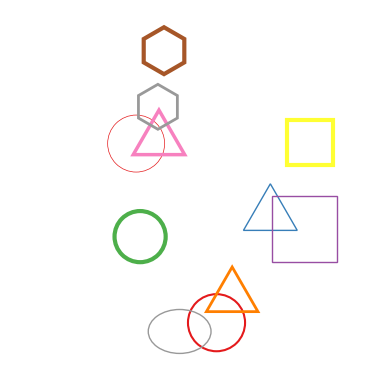[{"shape": "circle", "thickness": 0.5, "radius": 0.37, "center": [0.354, 0.627]}, {"shape": "circle", "thickness": 1.5, "radius": 0.37, "center": [0.562, 0.162]}, {"shape": "triangle", "thickness": 1, "radius": 0.4, "center": [0.702, 0.442]}, {"shape": "circle", "thickness": 3, "radius": 0.33, "center": [0.364, 0.385]}, {"shape": "square", "thickness": 1, "radius": 0.43, "center": [0.791, 0.405]}, {"shape": "triangle", "thickness": 2, "radius": 0.39, "center": [0.603, 0.229]}, {"shape": "square", "thickness": 3, "radius": 0.3, "center": [0.805, 0.63]}, {"shape": "hexagon", "thickness": 3, "radius": 0.3, "center": [0.426, 0.868]}, {"shape": "triangle", "thickness": 2.5, "radius": 0.39, "center": [0.413, 0.637]}, {"shape": "hexagon", "thickness": 2, "radius": 0.29, "center": [0.41, 0.723]}, {"shape": "oval", "thickness": 1, "radius": 0.41, "center": [0.467, 0.139]}]